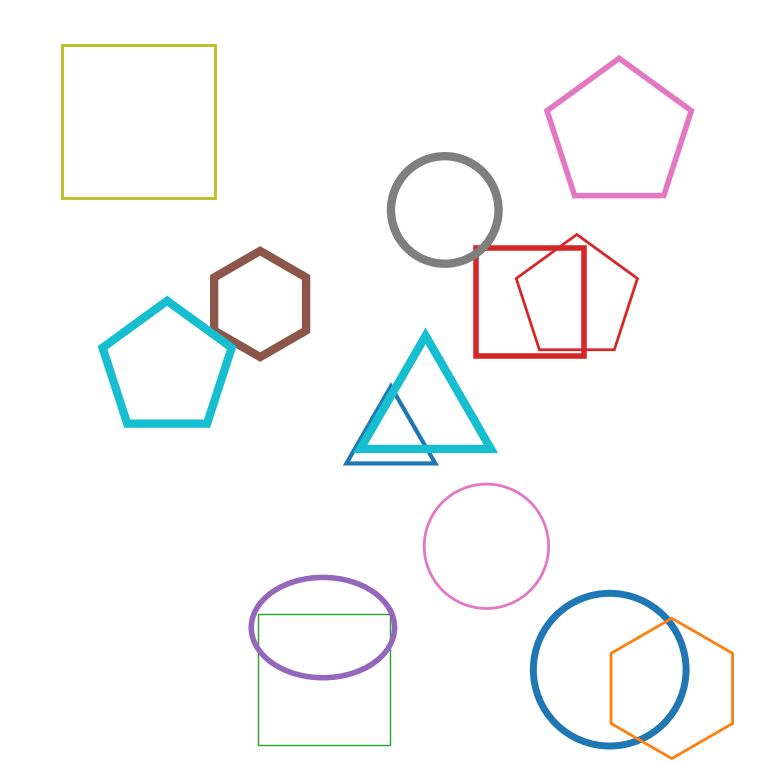[{"shape": "triangle", "thickness": 1.5, "radius": 0.33, "center": [0.508, 0.431]}, {"shape": "circle", "thickness": 2.5, "radius": 0.5, "center": [0.792, 0.13]}, {"shape": "hexagon", "thickness": 1, "radius": 0.46, "center": [0.872, 0.106]}, {"shape": "square", "thickness": 0.5, "radius": 0.43, "center": [0.421, 0.118]}, {"shape": "square", "thickness": 2, "radius": 0.35, "center": [0.688, 0.608]}, {"shape": "pentagon", "thickness": 1, "radius": 0.41, "center": [0.749, 0.613]}, {"shape": "oval", "thickness": 2, "radius": 0.47, "center": [0.419, 0.185]}, {"shape": "hexagon", "thickness": 3, "radius": 0.34, "center": [0.338, 0.605]}, {"shape": "circle", "thickness": 1, "radius": 0.4, "center": [0.632, 0.291]}, {"shape": "pentagon", "thickness": 2, "radius": 0.49, "center": [0.804, 0.826]}, {"shape": "circle", "thickness": 3, "radius": 0.35, "center": [0.578, 0.727]}, {"shape": "square", "thickness": 1, "radius": 0.5, "center": [0.179, 0.842]}, {"shape": "pentagon", "thickness": 3, "radius": 0.44, "center": [0.217, 0.521]}, {"shape": "triangle", "thickness": 3, "radius": 0.49, "center": [0.553, 0.466]}]